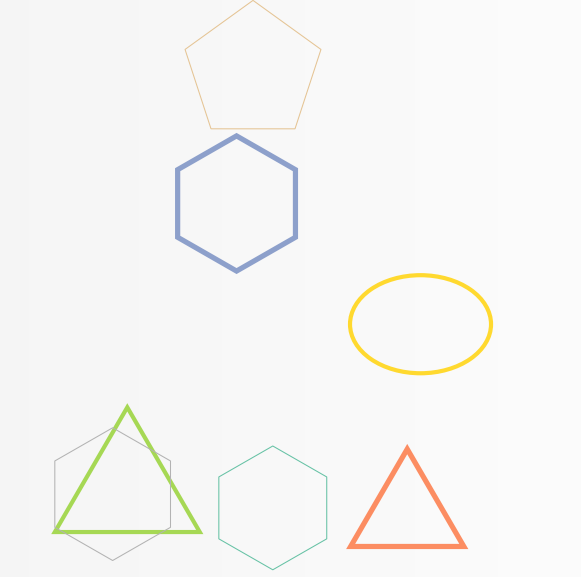[{"shape": "hexagon", "thickness": 0.5, "radius": 0.54, "center": [0.469, 0.12]}, {"shape": "triangle", "thickness": 2.5, "radius": 0.56, "center": [0.701, 0.109]}, {"shape": "hexagon", "thickness": 2.5, "radius": 0.59, "center": [0.407, 0.647]}, {"shape": "triangle", "thickness": 2, "radius": 0.72, "center": [0.219, 0.15]}, {"shape": "oval", "thickness": 2, "radius": 0.61, "center": [0.723, 0.438]}, {"shape": "pentagon", "thickness": 0.5, "radius": 0.61, "center": [0.435, 0.876]}, {"shape": "hexagon", "thickness": 0.5, "radius": 0.57, "center": [0.194, 0.143]}]